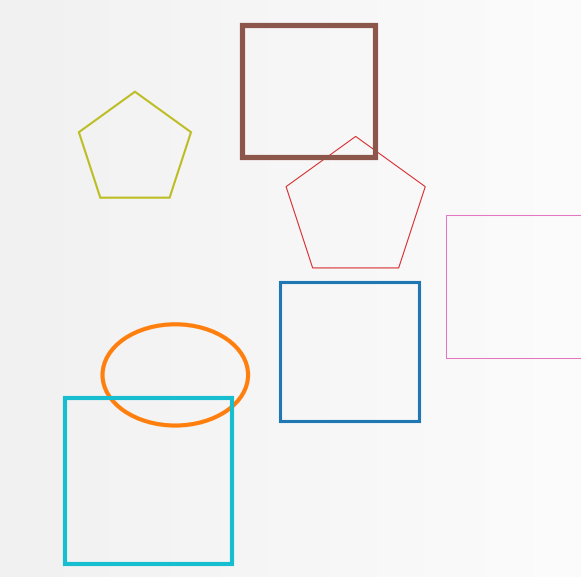[{"shape": "square", "thickness": 1.5, "radius": 0.6, "center": [0.602, 0.391]}, {"shape": "oval", "thickness": 2, "radius": 0.63, "center": [0.302, 0.35]}, {"shape": "pentagon", "thickness": 0.5, "radius": 0.63, "center": [0.612, 0.637]}, {"shape": "square", "thickness": 2.5, "radius": 0.57, "center": [0.531, 0.841]}, {"shape": "square", "thickness": 0.5, "radius": 0.62, "center": [0.892, 0.503]}, {"shape": "pentagon", "thickness": 1, "radius": 0.51, "center": [0.232, 0.739]}, {"shape": "square", "thickness": 2, "radius": 0.72, "center": [0.256, 0.167]}]